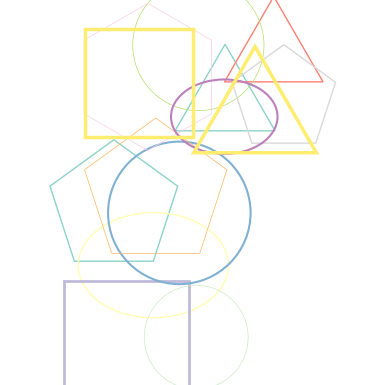[{"shape": "triangle", "thickness": 1, "radius": 0.75, "center": [0.585, 0.735]}, {"shape": "pentagon", "thickness": 1, "radius": 0.87, "center": [0.296, 0.463]}, {"shape": "oval", "thickness": 1, "radius": 0.97, "center": [0.398, 0.311]}, {"shape": "square", "thickness": 2, "radius": 0.81, "center": [0.328, 0.107]}, {"shape": "triangle", "thickness": 1, "radius": 0.74, "center": [0.711, 0.861]}, {"shape": "circle", "thickness": 1.5, "radius": 0.93, "center": [0.466, 0.447]}, {"shape": "pentagon", "thickness": 0.5, "radius": 0.97, "center": [0.405, 0.499]}, {"shape": "circle", "thickness": 0.5, "radius": 0.85, "center": [0.515, 0.883]}, {"shape": "hexagon", "thickness": 0.5, "radius": 0.96, "center": [0.384, 0.8]}, {"shape": "pentagon", "thickness": 1, "radius": 0.71, "center": [0.737, 0.743]}, {"shape": "oval", "thickness": 1.5, "radius": 0.69, "center": [0.582, 0.697]}, {"shape": "circle", "thickness": 0.5, "radius": 0.67, "center": [0.51, 0.124]}, {"shape": "triangle", "thickness": 2.5, "radius": 0.92, "center": [0.662, 0.695]}, {"shape": "square", "thickness": 2.5, "radius": 0.7, "center": [0.362, 0.785]}]